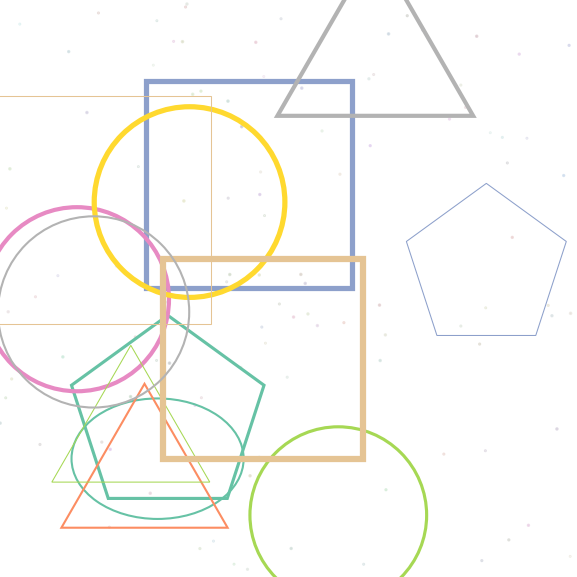[{"shape": "pentagon", "thickness": 1.5, "radius": 0.88, "center": [0.29, 0.278]}, {"shape": "oval", "thickness": 1, "radius": 0.75, "center": [0.273, 0.205]}, {"shape": "triangle", "thickness": 1, "radius": 0.83, "center": [0.25, 0.168]}, {"shape": "square", "thickness": 2.5, "radius": 0.89, "center": [0.431, 0.68]}, {"shape": "pentagon", "thickness": 0.5, "radius": 0.73, "center": [0.842, 0.536]}, {"shape": "circle", "thickness": 2, "radius": 0.8, "center": [0.133, 0.481]}, {"shape": "triangle", "thickness": 0.5, "radius": 0.79, "center": [0.227, 0.243]}, {"shape": "circle", "thickness": 1.5, "radius": 0.76, "center": [0.586, 0.107]}, {"shape": "circle", "thickness": 2.5, "radius": 0.83, "center": [0.328, 0.649]}, {"shape": "square", "thickness": 0.5, "radius": 0.99, "center": [0.168, 0.635]}, {"shape": "square", "thickness": 3, "radius": 0.87, "center": [0.456, 0.377]}, {"shape": "circle", "thickness": 1, "radius": 0.83, "center": [0.162, 0.459]}, {"shape": "triangle", "thickness": 2, "radius": 0.98, "center": [0.65, 0.896]}]